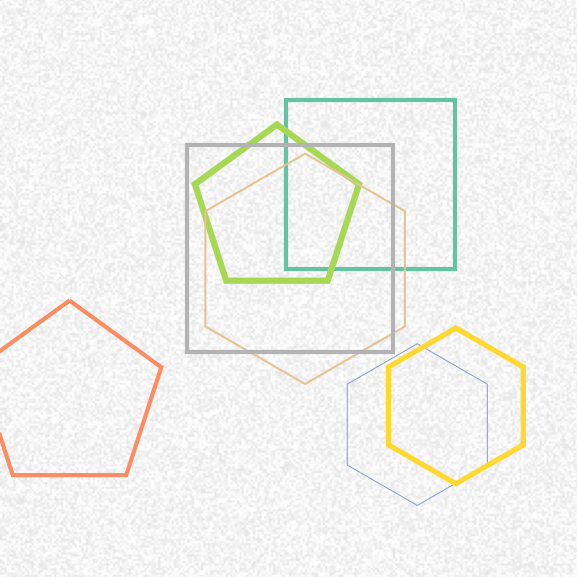[{"shape": "square", "thickness": 2, "radius": 0.73, "center": [0.641, 0.679]}, {"shape": "pentagon", "thickness": 2, "radius": 0.84, "center": [0.12, 0.312]}, {"shape": "hexagon", "thickness": 0.5, "radius": 0.7, "center": [0.723, 0.264]}, {"shape": "pentagon", "thickness": 3, "radius": 0.75, "center": [0.48, 0.634]}, {"shape": "hexagon", "thickness": 2.5, "radius": 0.67, "center": [0.789, 0.296]}, {"shape": "hexagon", "thickness": 1, "radius": 1.0, "center": [0.528, 0.534]}, {"shape": "square", "thickness": 2, "radius": 0.89, "center": [0.502, 0.569]}]